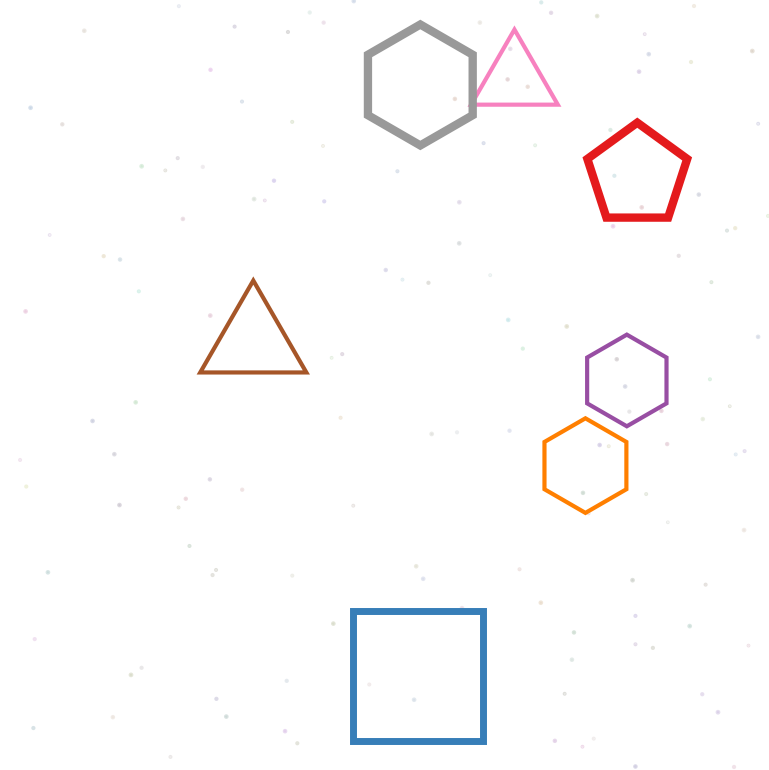[{"shape": "pentagon", "thickness": 3, "radius": 0.34, "center": [0.828, 0.773]}, {"shape": "square", "thickness": 2.5, "radius": 0.42, "center": [0.543, 0.122]}, {"shape": "hexagon", "thickness": 1.5, "radius": 0.3, "center": [0.814, 0.506]}, {"shape": "hexagon", "thickness": 1.5, "radius": 0.31, "center": [0.76, 0.395]}, {"shape": "triangle", "thickness": 1.5, "radius": 0.4, "center": [0.329, 0.556]}, {"shape": "triangle", "thickness": 1.5, "radius": 0.33, "center": [0.668, 0.897]}, {"shape": "hexagon", "thickness": 3, "radius": 0.39, "center": [0.546, 0.89]}]